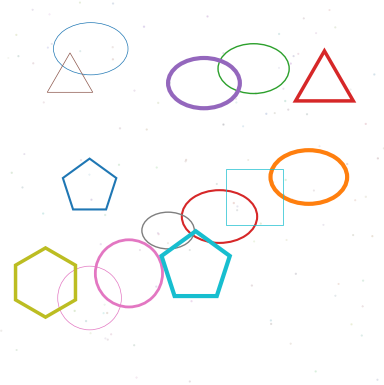[{"shape": "oval", "thickness": 0.5, "radius": 0.48, "center": [0.236, 0.873]}, {"shape": "pentagon", "thickness": 1.5, "radius": 0.36, "center": [0.233, 0.515]}, {"shape": "oval", "thickness": 3, "radius": 0.5, "center": [0.802, 0.54]}, {"shape": "oval", "thickness": 1, "radius": 0.46, "center": [0.659, 0.822]}, {"shape": "triangle", "thickness": 2.5, "radius": 0.43, "center": [0.843, 0.781]}, {"shape": "oval", "thickness": 1.5, "radius": 0.49, "center": [0.57, 0.438]}, {"shape": "oval", "thickness": 3, "radius": 0.47, "center": [0.53, 0.784]}, {"shape": "triangle", "thickness": 0.5, "radius": 0.34, "center": [0.182, 0.794]}, {"shape": "circle", "thickness": 0.5, "radius": 0.41, "center": [0.233, 0.226]}, {"shape": "circle", "thickness": 2, "radius": 0.44, "center": [0.335, 0.29]}, {"shape": "oval", "thickness": 1, "radius": 0.34, "center": [0.437, 0.401]}, {"shape": "hexagon", "thickness": 2.5, "radius": 0.45, "center": [0.118, 0.266]}, {"shape": "pentagon", "thickness": 3, "radius": 0.47, "center": [0.508, 0.306]}, {"shape": "square", "thickness": 0.5, "radius": 0.37, "center": [0.661, 0.488]}]